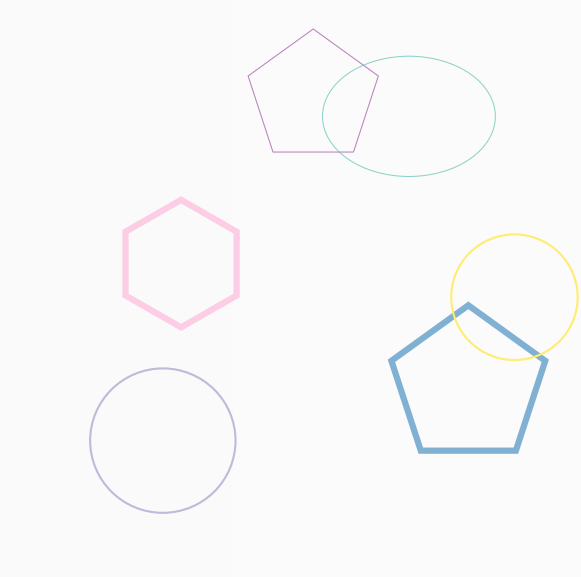[{"shape": "oval", "thickness": 0.5, "radius": 0.74, "center": [0.704, 0.798]}, {"shape": "circle", "thickness": 1, "radius": 0.63, "center": [0.28, 0.236]}, {"shape": "pentagon", "thickness": 3, "radius": 0.7, "center": [0.806, 0.331]}, {"shape": "hexagon", "thickness": 3, "radius": 0.55, "center": [0.312, 0.543]}, {"shape": "pentagon", "thickness": 0.5, "radius": 0.59, "center": [0.539, 0.831]}, {"shape": "circle", "thickness": 1, "radius": 0.54, "center": [0.885, 0.484]}]